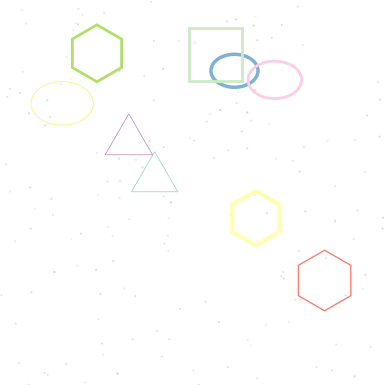[{"shape": "triangle", "thickness": 0.5, "radius": 0.35, "center": [0.402, 0.537]}, {"shape": "hexagon", "thickness": 3, "radius": 0.35, "center": [0.664, 0.433]}, {"shape": "hexagon", "thickness": 1, "radius": 0.39, "center": [0.843, 0.271]}, {"shape": "oval", "thickness": 2.5, "radius": 0.31, "center": [0.609, 0.816]}, {"shape": "hexagon", "thickness": 2, "radius": 0.37, "center": [0.252, 0.862]}, {"shape": "oval", "thickness": 2, "radius": 0.35, "center": [0.714, 0.793]}, {"shape": "triangle", "thickness": 0.5, "radius": 0.36, "center": [0.335, 0.633]}, {"shape": "square", "thickness": 2, "radius": 0.34, "center": [0.56, 0.857]}, {"shape": "oval", "thickness": 0.5, "radius": 0.4, "center": [0.161, 0.732]}]